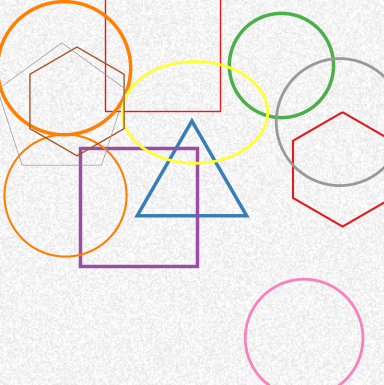[{"shape": "hexagon", "thickness": 1.5, "radius": 0.74, "center": [0.89, 0.56]}, {"shape": "square", "thickness": 1, "radius": 0.74, "center": [0.422, 0.861]}, {"shape": "triangle", "thickness": 2.5, "radius": 0.82, "center": [0.498, 0.522]}, {"shape": "circle", "thickness": 2.5, "radius": 0.68, "center": [0.731, 0.83]}, {"shape": "square", "thickness": 2.5, "radius": 0.76, "center": [0.36, 0.463]}, {"shape": "circle", "thickness": 2.5, "radius": 0.86, "center": [0.166, 0.823]}, {"shape": "circle", "thickness": 1.5, "radius": 0.79, "center": [0.17, 0.492]}, {"shape": "oval", "thickness": 2, "radius": 0.94, "center": [0.506, 0.708]}, {"shape": "hexagon", "thickness": 1, "radius": 0.71, "center": [0.2, 0.737]}, {"shape": "circle", "thickness": 2, "radius": 0.76, "center": [0.79, 0.122]}, {"shape": "pentagon", "thickness": 0.5, "radius": 0.88, "center": [0.161, 0.713]}, {"shape": "circle", "thickness": 2, "radius": 0.82, "center": [0.882, 0.683]}]